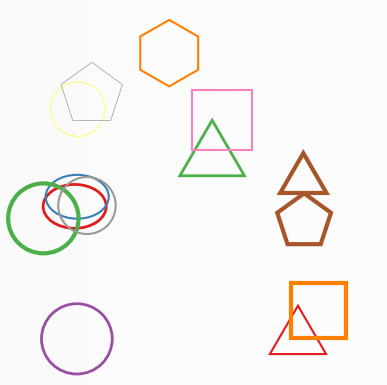[{"shape": "triangle", "thickness": 1.5, "radius": 0.42, "center": [0.769, 0.122]}, {"shape": "oval", "thickness": 2, "radius": 0.41, "center": [0.193, 0.464]}, {"shape": "oval", "thickness": 1.5, "radius": 0.41, "center": [0.199, 0.489]}, {"shape": "triangle", "thickness": 2, "radius": 0.48, "center": [0.548, 0.592]}, {"shape": "circle", "thickness": 3, "radius": 0.45, "center": [0.112, 0.433]}, {"shape": "circle", "thickness": 2, "radius": 0.46, "center": [0.198, 0.12]}, {"shape": "square", "thickness": 3, "radius": 0.35, "center": [0.822, 0.193]}, {"shape": "hexagon", "thickness": 1.5, "radius": 0.43, "center": [0.437, 0.862]}, {"shape": "circle", "thickness": 0.5, "radius": 0.35, "center": [0.201, 0.717]}, {"shape": "pentagon", "thickness": 3, "radius": 0.36, "center": [0.785, 0.425]}, {"shape": "triangle", "thickness": 3, "radius": 0.34, "center": [0.783, 0.533]}, {"shape": "square", "thickness": 1.5, "radius": 0.38, "center": [0.574, 0.688]}, {"shape": "circle", "thickness": 1.5, "radius": 0.37, "center": [0.224, 0.466]}, {"shape": "pentagon", "thickness": 0.5, "radius": 0.42, "center": [0.237, 0.755]}]